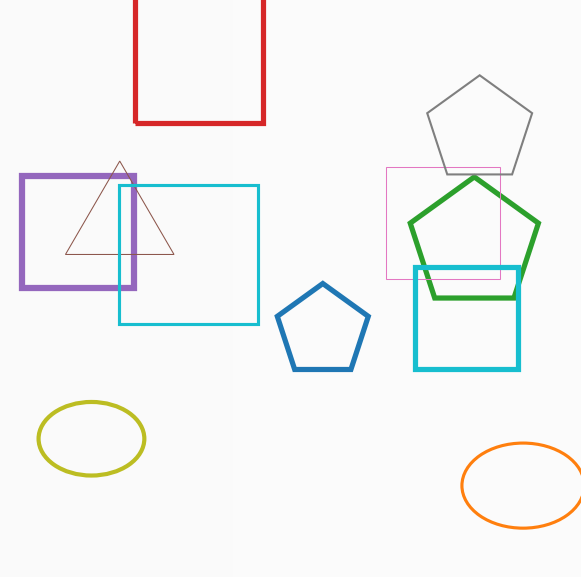[{"shape": "pentagon", "thickness": 2.5, "radius": 0.41, "center": [0.555, 0.426]}, {"shape": "oval", "thickness": 1.5, "radius": 0.53, "center": [0.9, 0.158]}, {"shape": "pentagon", "thickness": 2.5, "radius": 0.58, "center": [0.816, 0.577]}, {"shape": "square", "thickness": 2.5, "radius": 0.55, "center": [0.342, 0.896]}, {"shape": "square", "thickness": 3, "radius": 0.48, "center": [0.134, 0.598]}, {"shape": "triangle", "thickness": 0.5, "radius": 0.54, "center": [0.206, 0.612]}, {"shape": "square", "thickness": 0.5, "radius": 0.49, "center": [0.762, 0.613]}, {"shape": "pentagon", "thickness": 1, "radius": 0.47, "center": [0.825, 0.774]}, {"shape": "oval", "thickness": 2, "radius": 0.45, "center": [0.157, 0.239]}, {"shape": "square", "thickness": 2.5, "radius": 0.44, "center": [0.802, 0.449]}, {"shape": "square", "thickness": 1.5, "radius": 0.6, "center": [0.324, 0.559]}]